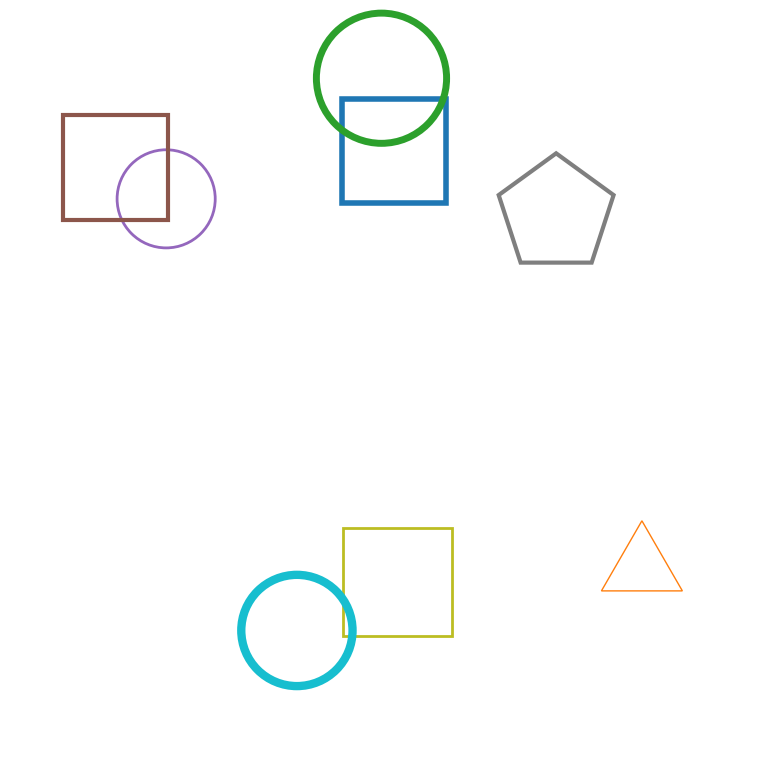[{"shape": "square", "thickness": 2, "radius": 0.34, "center": [0.512, 0.804]}, {"shape": "triangle", "thickness": 0.5, "radius": 0.3, "center": [0.834, 0.263]}, {"shape": "circle", "thickness": 2.5, "radius": 0.42, "center": [0.495, 0.898]}, {"shape": "circle", "thickness": 1, "radius": 0.32, "center": [0.216, 0.742]}, {"shape": "square", "thickness": 1.5, "radius": 0.34, "center": [0.15, 0.783]}, {"shape": "pentagon", "thickness": 1.5, "radius": 0.39, "center": [0.722, 0.722]}, {"shape": "square", "thickness": 1, "radius": 0.35, "center": [0.517, 0.244]}, {"shape": "circle", "thickness": 3, "radius": 0.36, "center": [0.386, 0.181]}]